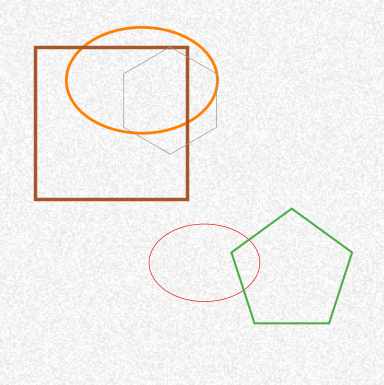[{"shape": "oval", "thickness": 0.5, "radius": 0.72, "center": [0.531, 0.317]}, {"shape": "pentagon", "thickness": 1.5, "radius": 0.82, "center": [0.758, 0.293]}, {"shape": "oval", "thickness": 2, "radius": 0.98, "center": [0.369, 0.791]}, {"shape": "square", "thickness": 2.5, "radius": 0.99, "center": [0.288, 0.68]}, {"shape": "hexagon", "thickness": 0.5, "radius": 0.7, "center": [0.442, 0.739]}]